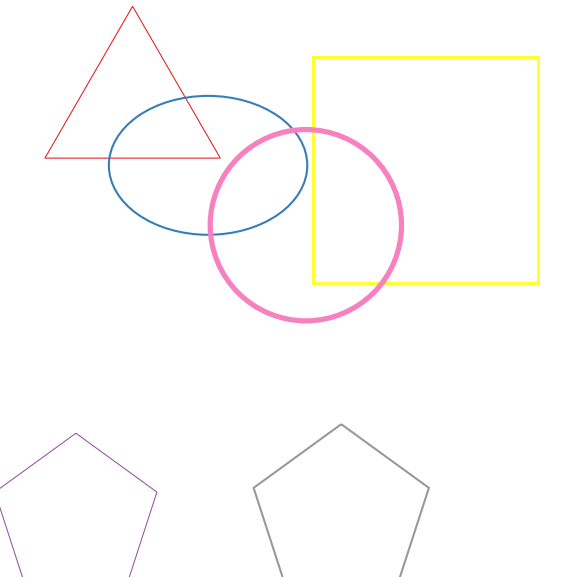[{"shape": "triangle", "thickness": 0.5, "radius": 0.88, "center": [0.23, 0.813]}, {"shape": "oval", "thickness": 1, "radius": 0.86, "center": [0.36, 0.713]}, {"shape": "pentagon", "thickness": 0.5, "radius": 0.74, "center": [0.131, 0.101]}, {"shape": "square", "thickness": 1.5, "radius": 0.98, "center": [0.737, 0.705]}, {"shape": "circle", "thickness": 2.5, "radius": 0.83, "center": [0.53, 0.609]}, {"shape": "pentagon", "thickness": 1, "radius": 0.8, "center": [0.591, 0.105]}]